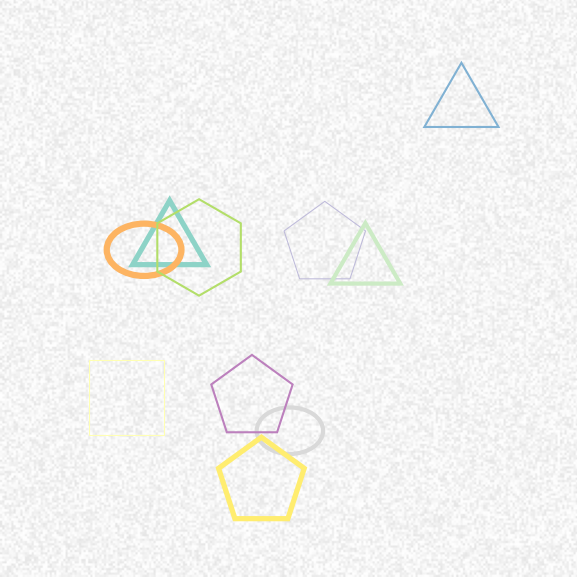[{"shape": "triangle", "thickness": 2.5, "radius": 0.37, "center": [0.294, 0.578]}, {"shape": "square", "thickness": 0.5, "radius": 0.33, "center": [0.219, 0.311]}, {"shape": "pentagon", "thickness": 0.5, "radius": 0.37, "center": [0.562, 0.576]}, {"shape": "triangle", "thickness": 1, "radius": 0.37, "center": [0.799, 0.816]}, {"shape": "oval", "thickness": 3, "radius": 0.32, "center": [0.25, 0.567]}, {"shape": "hexagon", "thickness": 1, "radius": 0.42, "center": [0.345, 0.571]}, {"shape": "oval", "thickness": 2, "radius": 0.29, "center": [0.502, 0.253]}, {"shape": "pentagon", "thickness": 1, "radius": 0.37, "center": [0.436, 0.311]}, {"shape": "triangle", "thickness": 2, "radius": 0.35, "center": [0.633, 0.543]}, {"shape": "pentagon", "thickness": 2.5, "radius": 0.39, "center": [0.453, 0.164]}]